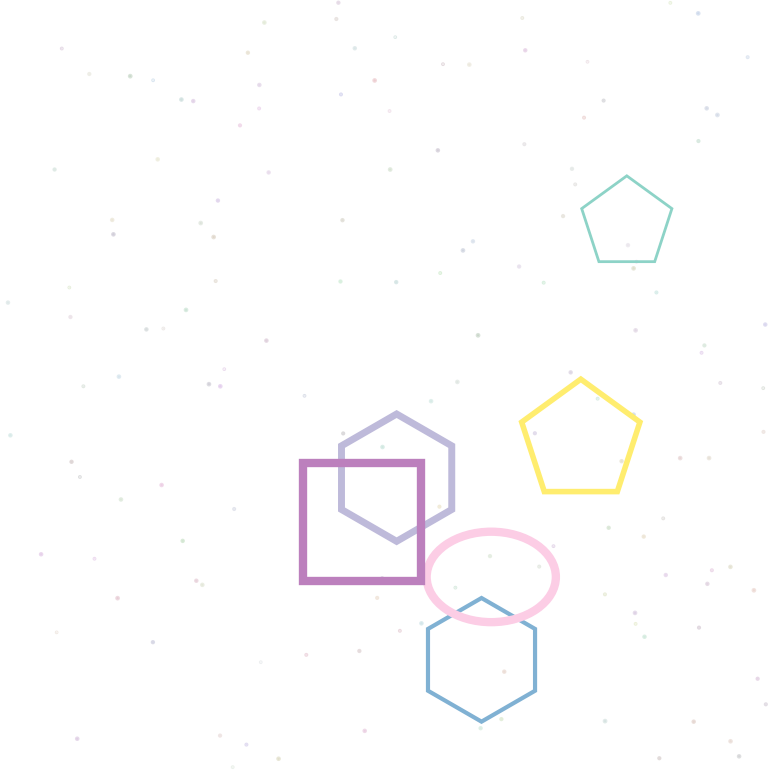[{"shape": "pentagon", "thickness": 1, "radius": 0.31, "center": [0.814, 0.71]}, {"shape": "hexagon", "thickness": 2.5, "radius": 0.41, "center": [0.515, 0.38]}, {"shape": "hexagon", "thickness": 1.5, "radius": 0.4, "center": [0.625, 0.143]}, {"shape": "oval", "thickness": 3, "radius": 0.42, "center": [0.638, 0.251]}, {"shape": "square", "thickness": 3, "radius": 0.38, "center": [0.47, 0.322]}, {"shape": "pentagon", "thickness": 2, "radius": 0.4, "center": [0.754, 0.427]}]